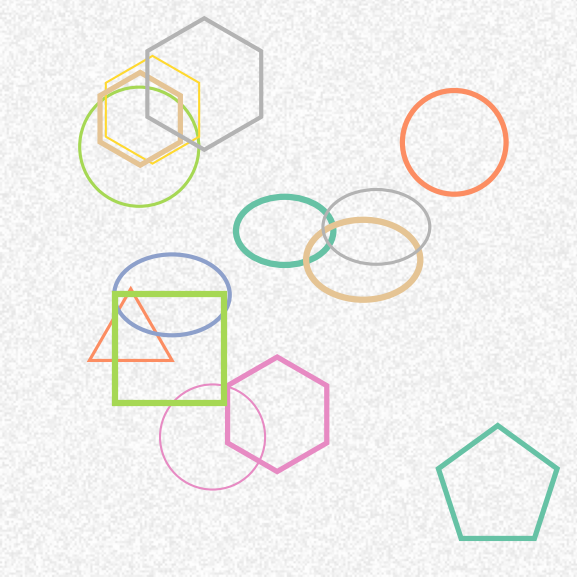[{"shape": "oval", "thickness": 3, "radius": 0.42, "center": [0.493, 0.599]}, {"shape": "pentagon", "thickness": 2.5, "radius": 0.54, "center": [0.862, 0.154]}, {"shape": "triangle", "thickness": 1.5, "radius": 0.41, "center": [0.226, 0.416]}, {"shape": "circle", "thickness": 2.5, "radius": 0.45, "center": [0.787, 0.753]}, {"shape": "oval", "thickness": 2, "radius": 0.5, "center": [0.298, 0.489]}, {"shape": "circle", "thickness": 1, "radius": 0.46, "center": [0.368, 0.242]}, {"shape": "hexagon", "thickness": 2.5, "radius": 0.5, "center": [0.48, 0.282]}, {"shape": "circle", "thickness": 1.5, "radius": 0.52, "center": [0.241, 0.745]}, {"shape": "square", "thickness": 3, "radius": 0.47, "center": [0.293, 0.396]}, {"shape": "hexagon", "thickness": 1, "radius": 0.47, "center": [0.264, 0.809]}, {"shape": "hexagon", "thickness": 2.5, "radius": 0.4, "center": [0.243, 0.793]}, {"shape": "oval", "thickness": 3, "radius": 0.49, "center": [0.629, 0.549]}, {"shape": "oval", "thickness": 1.5, "radius": 0.46, "center": [0.652, 0.606]}, {"shape": "hexagon", "thickness": 2, "radius": 0.57, "center": [0.354, 0.854]}]